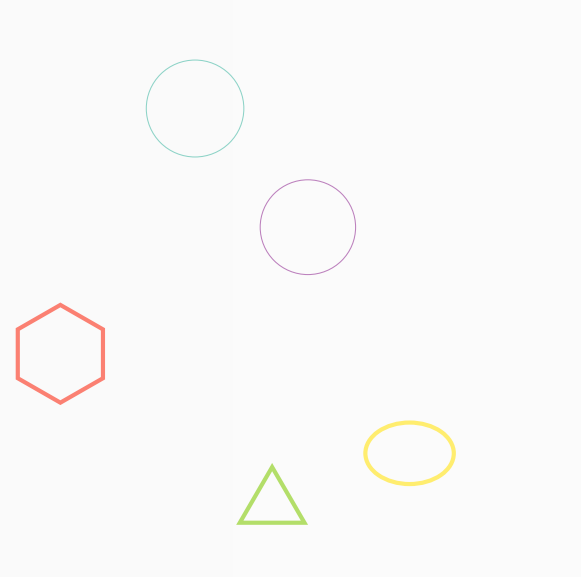[{"shape": "circle", "thickness": 0.5, "radius": 0.42, "center": [0.336, 0.811]}, {"shape": "hexagon", "thickness": 2, "radius": 0.42, "center": [0.104, 0.387]}, {"shape": "triangle", "thickness": 2, "radius": 0.32, "center": [0.468, 0.126]}, {"shape": "circle", "thickness": 0.5, "radius": 0.41, "center": [0.53, 0.606]}, {"shape": "oval", "thickness": 2, "radius": 0.38, "center": [0.705, 0.214]}]